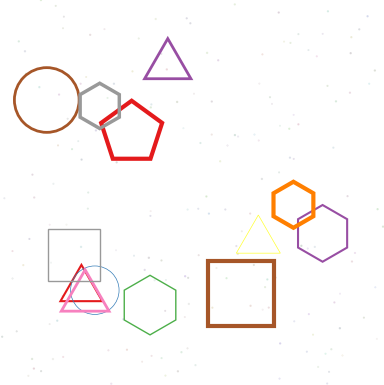[{"shape": "triangle", "thickness": 1.5, "radius": 0.31, "center": [0.211, 0.249]}, {"shape": "pentagon", "thickness": 3, "radius": 0.42, "center": [0.342, 0.655]}, {"shape": "circle", "thickness": 0.5, "radius": 0.31, "center": [0.246, 0.246]}, {"shape": "hexagon", "thickness": 1, "radius": 0.39, "center": [0.39, 0.208]}, {"shape": "hexagon", "thickness": 1.5, "radius": 0.37, "center": [0.838, 0.394]}, {"shape": "triangle", "thickness": 2, "radius": 0.35, "center": [0.436, 0.83]}, {"shape": "hexagon", "thickness": 3, "radius": 0.3, "center": [0.762, 0.468]}, {"shape": "triangle", "thickness": 0.5, "radius": 0.33, "center": [0.671, 0.375]}, {"shape": "square", "thickness": 3, "radius": 0.43, "center": [0.626, 0.237]}, {"shape": "circle", "thickness": 2, "radius": 0.42, "center": [0.121, 0.74]}, {"shape": "triangle", "thickness": 2, "radius": 0.36, "center": [0.221, 0.228]}, {"shape": "square", "thickness": 1, "radius": 0.33, "center": [0.192, 0.338]}, {"shape": "hexagon", "thickness": 2.5, "radius": 0.29, "center": [0.259, 0.725]}]